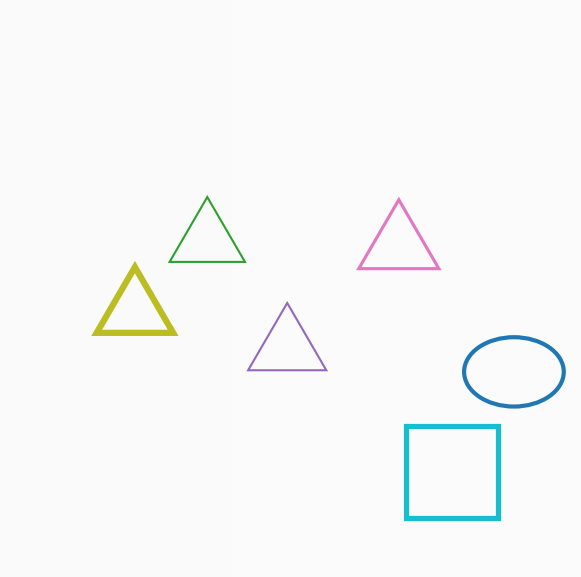[{"shape": "oval", "thickness": 2, "radius": 0.43, "center": [0.884, 0.355]}, {"shape": "triangle", "thickness": 1, "radius": 0.37, "center": [0.357, 0.583]}, {"shape": "triangle", "thickness": 1, "radius": 0.39, "center": [0.494, 0.397]}, {"shape": "triangle", "thickness": 1.5, "radius": 0.4, "center": [0.686, 0.574]}, {"shape": "triangle", "thickness": 3, "radius": 0.38, "center": [0.232, 0.461]}, {"shape": "square", "thickness": 2.5, "radius": 0.4, "center": [0.778, 0.182]}]